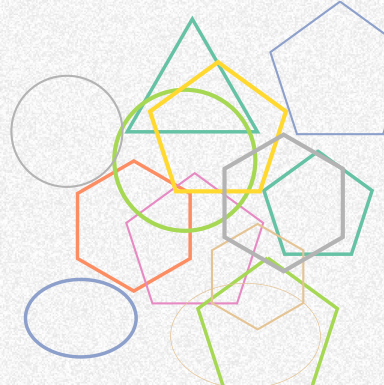[{"shape": "triangle", "thickness": 2.5, "radius": 0.98, "center": [0.5, 0.755]}, {"shape": "pentagon", "thickness": 2.5, "radius": 0.74, "center": [0.826, 0.459]}, {"shape": "hexagon", "thickness": 2.5, "radius": 0.84, "center": [0.348, 0.413]}, {"shape": "pentagon", "thickness": 1.5, "radius": 0.95, "center": [0.883, 0.806]}, {"shape": "oval", "thickness": 2.5, "radius": 0.72, "center": [0.21, 0.174]}, {"shape": "pentagon", "thickness": 1.5, "radius": 0.93, "center": [0.506, 0.363]}, {"shape": "pentagon", "thickness": 2.5, "radius": 0.95, "center": [0.695, 0.14]}, {"shape": "circle", "thickness": 3, "radius": 0.92, "center": [0.48, 0.584]}, {"shape": "pentagon", "thickness": 3, "radius": 0.93, "center": [0.566, 0.653]}, {"shape": "oval", "thickness": 0.5, "radius": 0.97, "center": [0.638, 0.128]}, {"shape": "hexagon", "thickness": 1.5, "radius": 0.68, "center": [0.669, 0.281]}, {"shape": "circle", "thickness": 1.5, "radius": 0.72, "center": [0.174, 0.659]}, {"shape": "hexagon", "thickness": 3, "radius": 0.89, "center": [0.737, 0.473]}]